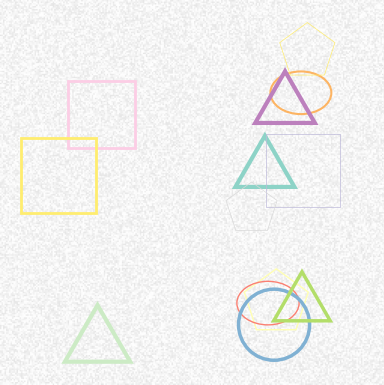[{"shape": "triangle", "thickness": 3, "radius": 0.44, "center": [0.688, 0.559]}, {"shape": "pentagon", "thickness": 1, "radius": 0.44, "center": [0.718, 0.214]}, {"shape": "square", "thickness": 0.5, "radius": 0.48, "center": [0.787, 0.557]}, {"shape": "oval", "thickness": 1, "radius": 0.4, "center": [0.696, 0.213]}, {"shape": "circle", "thickness": 2.5, "radius": 0.46, "center": [0.712, 0.157]}, {"shape": "oval", "thickness": 1.5, "radius": 0.4, "center": [0.781, 0.759]}, {"shape": "triangle", "thickness": 2.5, "radius": 0.42, "center": [0.784, 0.209]}, {"shape": "square", "thickness": 2, "radius": 0.44, "center": [0.263, 0.703]}, {"shape": "pentagon", "thickness": 0.5, "radius": 0.35, "center": [0.654, 0.458]}, {"shape": "triangle", "thickness": 3, "radius": 0.45, "center": [0.74, 0.725]}, {"shape": "triangle", "thickness": 3, "radius": 0.49, "center": [0.253, 0.109]}, {"shape": "square", "thickness": 2, "radius": 0.49, "center": [0.152, 0.544]}, {"shape": "pentagon", "thickness": 0.5, "radius": 0.38, "center": [0.798, 0.866]}]